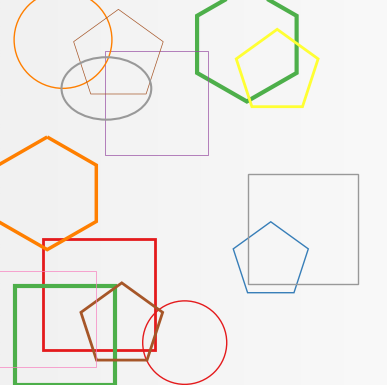[{"shape": "circle", "thickness": 1, "radius": 0.54, "center": [0.477, 0.11]}, {"shape": "square", "thickness": 2, "radius": 0.72, "center": [0.256, 0.234]}, {"shape": "pentagon", "thickness": 1, "radius": 0.51, "center": [0.699, 0.322]}, {"shape": "hexagon", "thickness": 3, "radius": 0.74, "center": [0.637, 0.885]}, {"shape": "square", "thickness": 3, "radius": 0.65, "center": [0.168, 0.128]}, {"shape": "square", "thickness": 0.5, "radius": 0.67, "center": [0.404, 0.732]}, {"shape": "circle", "thickness": 1, "radius": 0.63, "center": [0.163, 0.897]}, {"shape": "hexagon", "thickness": 2.5, "radius": 0.73, "center": [0.122, 0.498]}, {"shape": "pentagon", "thickness": 2, "radius": 0.56, "center": [0.715, 0.813]}, {"shape": "pentagon", "thickness": 2, "radius": 0.55, "center": [0.314, 0.154]}, {"shape": "pentagon", "thickness": 0.5, "radius": 0.61, "center": [0.306, 0.854]}, {"shape": "square", "thickness": 0.5, "radius": 0.62, "center": [0.122, 0.17]}, {"shape": "oval", "thickness": 1.5, "radius": 0.58, "center": [0.275, 0.77]}, {"shape": "square", "thickness": 1, "radius": 0.71, "center": [0.781, 0.405]}]